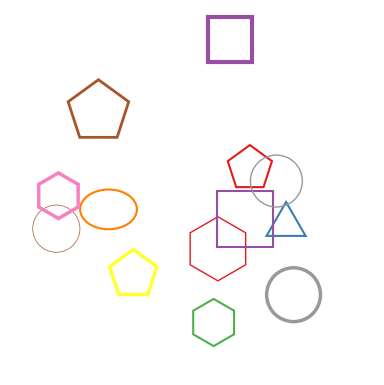[{"shape": "pentagon", "thickness": 1.5, "radius": 0.3, "center": [0.649, 0.563]}, {"shape": "hexagon", "thickness": 1, "radius": 0.42, "center": [0.566, 0.354]}, {"shape": "triangle", "thickness": 1.5, "radius": 0.29, "center": [0.743, 0.417]}, {"shape": "hexagon", "thickness": 1.5, "radius": 0.31, "center": [0.555, 0.162]}, {"shape": "square", "thickness": 3, "radius": 0.29, "center": [0.598, 0.898]}, {"shape": "square", "thickness": 1.5, "radius": 0.36, "center": [0.636, 0.431]}, {"shape": "oval", "thickness": 1.5, "radius": 0.37, "center": [0.282, 0.456]}, {"shape": "pentagon", "thickness": 2.5, "radius": 0.32, "center": [0.346, 0.287]}, {"shape": "pentagon", "thickness": 2, "radius": 0.41, "center": [0.256, 0.71]}, {"shape": "circle", "thickness": 0.5, "radius": 0.31, "center": [0.146, 0.406]}, {"shape": "hexagon", "thickness": 2.5, "radius": 0.3, "center": [0.152, 0.492]}, {"shape": "circle", "thickness": 2.5, "radius": 0.35, "center": [0.763, 0.235]}, {"shape": "circle", "thickness": 1, "radius": 0.34, "center": [0.718, 0.53]}]